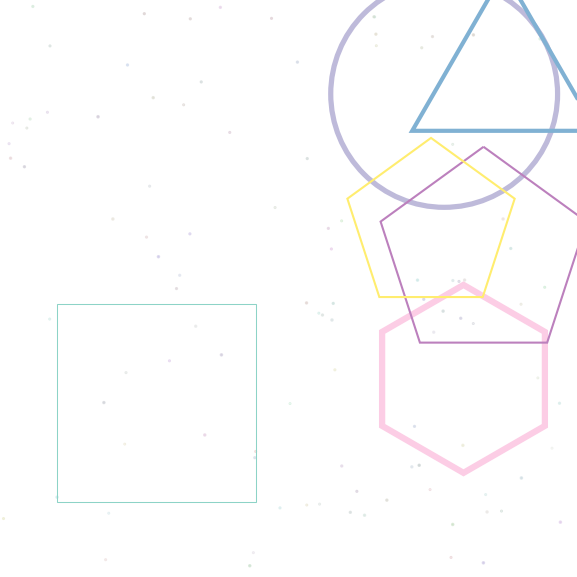[{"shape": "square", "thickness": 0.5, "radius": 0.86, "center": [0.271, 0.301]}, {"shape": "circle", "thickness": 2.5, "radius": 0.98, "center": [0.769, 0.837]}, {"shape": "triangle", "thickness": 2, "radius": 0.92, "center": [0.873, 0.865]}, {"shape": "hexagon", "thickness": 3, "radius": 0.81, "center": [0.803, 0.343]}, {"shape": "pentagon", "thickness": 1, "radius": 0.94, "center": [0.837, 0.557]}, {"shape": "pentagon", "thickness": 1, "radius": 0.76, "center": [0.746, 0.608]}]